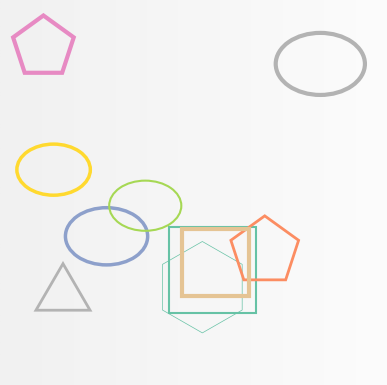[{"shape": "hexagon", "thickness": 0.5, "radius": 0.59, "center": [0.522, 0.254]}, {"shape": "square", "thickness": 1.5, "radius": 0.56, "center": [0.548, 0.299]}, {"shape": "pentagon", "thickness": 2, "radius": 0.46, "center": [0.683, 0.347]}, {"shape": "oval", "thickness": 2.5, "radius": 0.53, "center": [0.275, 0.386]}, {"shape": "pentagon", "thickness": 3, "radius": 0.41, "center": [0.112, 0.878]}, {"shape": "oval", "thickness": 1.5, "radius": 0.47, "center": [0.375, 0.466]}, {"shape": "oval", "thickness": 2.5, "radius": 0.47, "center": [0.138, 0.559]}, {"shape": "square", "thickness": 3, "radius": 0.43, "center": [0.556, 0.319]}, {"shape": "triangle", "thickness": 2, "radius": 0.4, "center": [0.163, 0.235]}, {"shape": "oval", "thickness": 3, "radius": 0.58, "center": [0.827, 0.834]}]